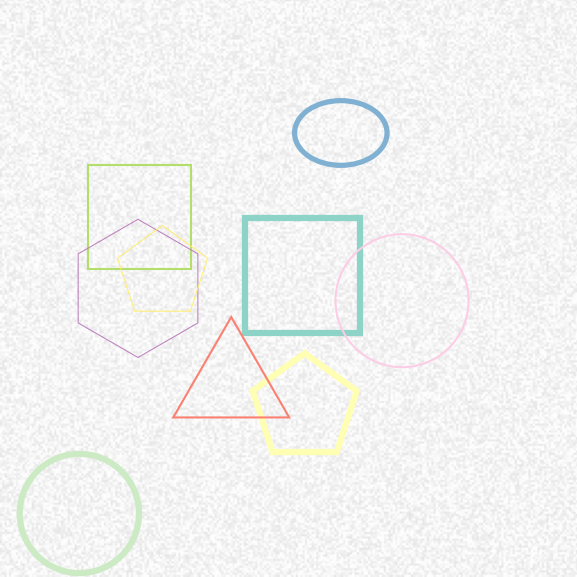[{"shape": "square", "thickness": 3, "radius": 0.5, "center": [0.524, 0.521]}, {"shape": "pentagon", "thickness": 3, "radius": 0.47, "center": [0.528, 0.293]}, {"shape": "triangle", "thickness": 1, "radius": 0.58, "center": [0.4, 0.334]}, {"shape": "oval", "thickness": 2.5, "radius": 0.4, "center": [0.59, 0.769]}, {"shape": "square", "thickness": 1, "radius": 0.45, "center": [0.241, 0.624]}, {"shape": "circle", "thickness": 1, "radius": 0.58, "center": [0.696, 0.478]}, {"shape": "hexagon", "thickness": 0.5, "radius": 0.6, "center": [0.239, 0.5]}, {"shape": "circle", "thickness": 3, "radius": 0.52, "center": [0.137, 0.11]}, {"shape": "pentagon", "thickness": 0.5, "radius": 0.41, "center": [0.281, 0.527]}]